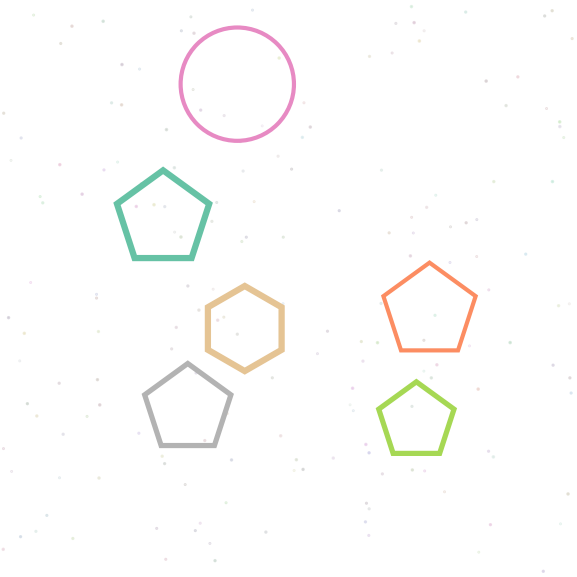[{"shape": "pentagon", "thickness": 3, "radius": 0.42, "center": [0.282, 0.62]}, {"shape": "pentagon", "thickness": 2, "radius": 0.42, "center": [0.744, 0.46]}, {"shape": "circle", "thickness": 2, "radius": 0.49, "center": [0.411, 0.853]}, {"shape": "pentagon", "thickness": 2.5, "radius": 0.34, "center": [0.721, 0.269]}, {"shape": "hexagon", "thickness": 3, "radius": 0.37, "center": [0.424, 0.43]}, {"shape": "pentagon", "thickness": 2.5, "radius": 0.39, "center": [0.325, 0.291]}]